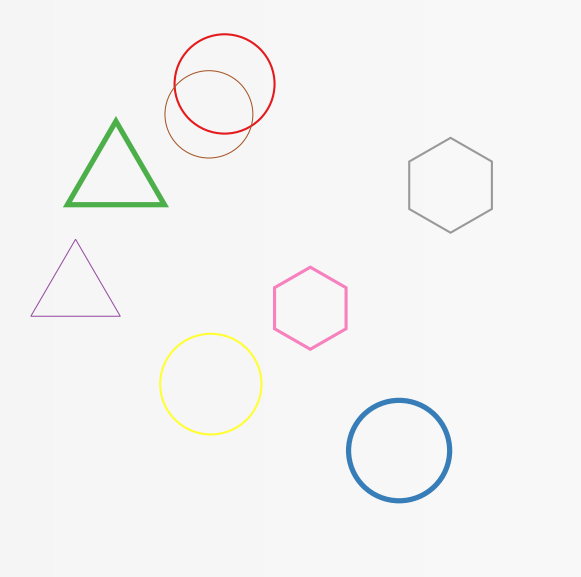[{"shape": "circle", "thickness": 1, "radius": 0.43, "center": [0.386, 0.854]}, {"shape": "circle", "thickness": 2.5, "radius": 0.43, "center": [0.687, 0.219]}, {"shape": "triangle", "thickness": 2.5, "radius": 0.48, "center": [0.199, 0.693]}, {"shape": "triangle", "thickness": 0.5, "radius": 0.44, "center": [0.13, 0.496]}, {"shape": "circle", "thickness": 1, "radius": 0.44, "center": [0.363, 0.334]}, {"shape": "circle", "thickness": 0.5, "radius": 0.38, "center": [0.359, 0.801]}, {"shape": "hexagon", "thickness": 1.5, "radius": 0.36, "center": [0.534, 0.465]}, {"shape": "hexagon", "thickness": 1, "radius": 0.41, "center": [0.775, 0.678]}]